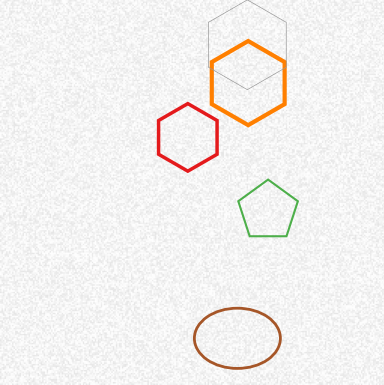[{"shape": "hexagon", "thickness": 2.5, "radius": 0.44, "center": [0.488, 0.643]}, {"shape": "pentagon", "thickness": 1.5, "radius": 0.41, "center": [0.696, 0.452]}, {"shape": "hexagon", "thickness": 3, "radius": 0.55, "center": [0.645, 0.784]}, {"shape": "oval", "thickness": 2, "radius": 0.56, "center": [0.617, 0.121]}, {"shape": "hexagon", "thickness": 0.5, "radius": 0.58, "center": [0.642, 0.884]}]